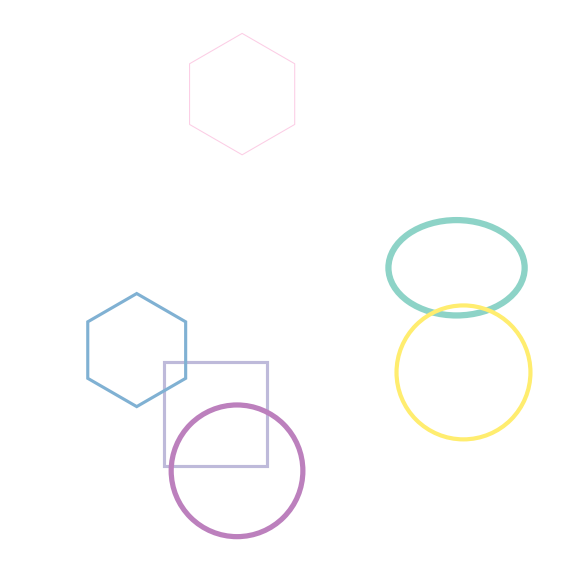[{"shape": "oval", "thickness": 3, "radius": 0.59, "center": [0.791, 0.535]}, {"shape": "square", "thickness": 1.5, "radius": 0.45, "center": [0.373, 0.282]}, {"shape": "hexagon", "thickness": 1.5, "radius": 0.49, "center": [0.237, 0.393]}, {"shape": "hexagon", "thickness": 0.5, "radius": 0.53, "center": [0.419, 0.836]}, {"shape": "circle", "thickness": 2.5, "radius": 0.57, "center": [0.41, 0.184]}, {"shape": "circle", "thickness": 2, "radius": 0.58, "center": [0.803, 0.354]}]